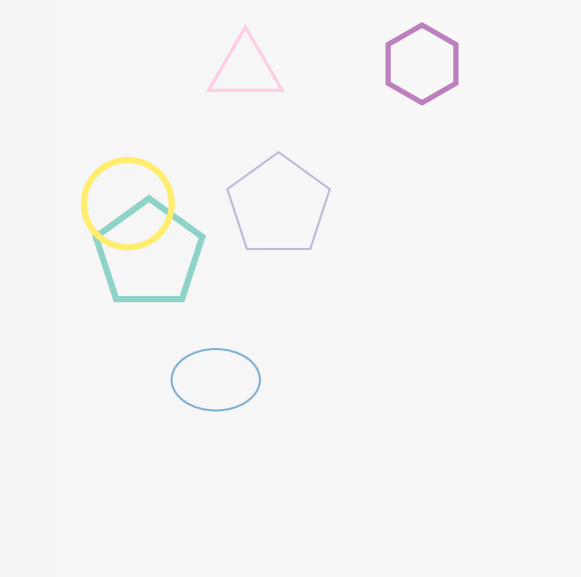[{"shape": "pentagon", "thickness": 3, "radius": 0.48, "center": [0.256, 0.559]}, {"shape": "pentagon", "thickness": 1, "radius": 0.46, "center": [0.479, 0.643]}, {"shape": "oval", "thickness": 1, "radius": 0.38, "center": [0.371, 0.342]}, {"shape": "triangle", "thickness": 1.5, "radius": 0.37, "center": [0.422, 0.879]}, {"shape": "hexagon", "thickness": 2.5, "radius": 0.34, "center": [0.726, 0.888]}, {"shape": "circle", "thickness": 3, "radius": 0.38, "center": [0.22, 0.646]}]